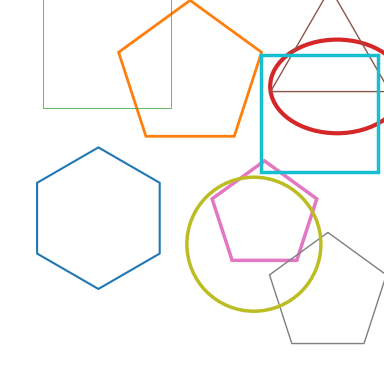[{"shape": "hexagon", "thickness": 1.5, "radius": 0.92, "center": [0.256, 0.433]}, {"shape": "pentagon", "thickness": 2, "radius": 0.98, "center": [0.494, 0.804]}, {"shape": "square", "thickness": 0.5, "radius": 0.84, "center": [0.278, 0.887]}, {"shape": "oval", "thickness": 3, "radius": 0.87, "center": [0.876, 0.776]}, {"shape": "triangle", "thickness": 1, "radius": 0.89, "center": [0.858, 0.852]}, {"shape": "pentagon", "thickness": 2.5, "radius": 0.71, "center": [0.687, 0.439]}, {"shape": "pentagon", "thickness": 1, "radius": 0.8, "center": [0.852, 0.237]}, {"shape": "circle", "thickness": 2.5, "radius": 0.87, "center": [0.659, 0.366]}, {"shape": "square", "thickness": 2.5, "radius": 0.76, "center": [0.831, 0.705]}]